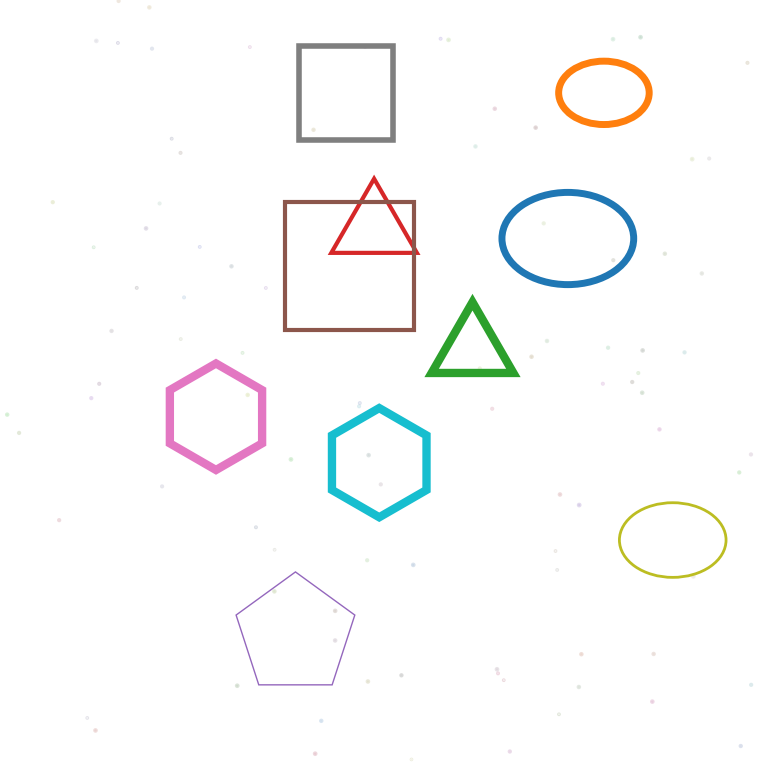[{"shape": "oval", "thickness": 2.5, "radius": 0.43, "center": [0.737, 0.69]}, {"shape": "oval", "thickness": 2.5, "radius": 0.29, "center": [0.784, 0.879]}, {"shape": "triangle", "thickness": 3, "radius": 0.31, "center": [0.614, 0.546]}, {"shape": "triangle", "thickness": 1.5, "radius": 0.32, "center": [0.486, 0.704]}, {"shape": "pentagon", "thickness": 0.5, "radius": 0.41, "center": [0.384, 0.176]}, {"shape": "square", "thickness": 1.5, "radius": 0.42, "center": [0.454, 0.655]}, {"shape": "hexagon", "thickness": 3, "radius": 0.35, "center": [0.281, 0.459]}, {"shape": "square", "thickness": 2, "radius": 0.31, "center": [0.449, 0.88]}, {"shape": "oval", "thickness": 1, "radius": 0.35, "center": [0.874, 0.299]}, {"shape": "hexagon", "thickness": 3, "radius": 0.35, "center": [0.493, 0.399]}]